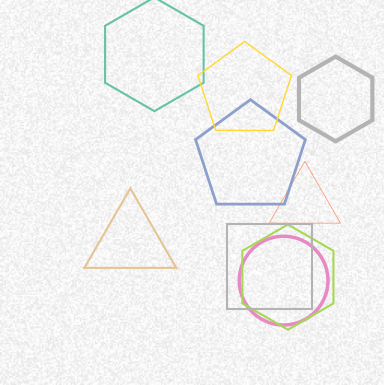[{"shape": "hexagon", "thickness": 1.5, "radius": 0.74, "center": [0.401, 0.859]}, {"shape": "triangle", "thickness": 0.5, "radius": 0.54, "center": [0.792, 0.474]}, {"shape": "pentagon", "thickness": 2, "radius": 0.75, "center": [0.651, 0.591]}, {"shape": "circle", "thickness": 2.5, "radius": 0.58, "center": [0.737, 0.271]}, {"shape": "hexagon", "thickness": 1.5, "radius": 0.68, "center": [0.748, 0.28]}, {"shape": "pentagon", "thickness": 1, "radius": 0.64, "center": [0.635, 0.765]}, {"shape": "triangle", "thickness": 1.5, "radius": 0.69, "center": [0.339, 0.373]}, {"shape": "square", "thickness": 1.5, "radius": 0.55, "center": [0.699, 0.309]}, {"shape": "hexagon", "thickness": 3, "radius": 0.55, "center": [0.872, 0.743]}]